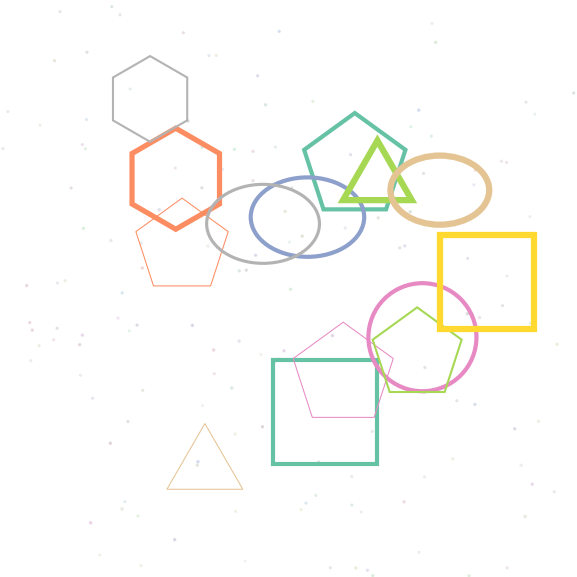[{"shape": "square", "thickness": 2, "radius": 0.45, "center": [0.563, 0.286]}, {"shape": "pentagon", "thickness": 2, "radius": 0.46, "center": [0.614, 0.711]}, {"shape": "hexagon", "thickness": 2.5, "radius": 0.44, "center": [0.304, 0.69]}, {"shape": "pentagon", "thickness": 0.5, "radius": 0.42, "center": [0.315, 0.572]}, {"shape": "oval", "thickness": 2, "radius": 0.49, "center": [0.532, 0.623]}, {"shape": "circle", "thickness": 2, "radius": 0.47, "center": [0.731, 0.415]}, {"shape": "pentagon", "thickness": 0.5, "radius": 0.46, "center": [0.594, 0.35]}, {"shape": "triangle", "thickness": 3, "radius": 0.34, "center": [0.654, 0.687]}, {"shape": "pentagon", "thickness": 1, "radius": 0.41, "center": [0.722, 0.386]}, {"shape": "square", "thickness": 3, "radius": 0.41, "center": [0.843, 0.511]}, {"shape": "oval", "thickness": 3, "radius": 0.43, "center": [0.762, 0.67]}, {"shape": "triangle", "thickness": 0.5, "radius": 0.38, "center": [0.355, 0.19]}, {"shape": "oval", "thickness": 1.5, "radius": 0.49, "center": [0.456, 0.612]}, {"shape": "hexagon", "thickness": 1, "radius": 0.37, "center": [0.26, 0.828]}]